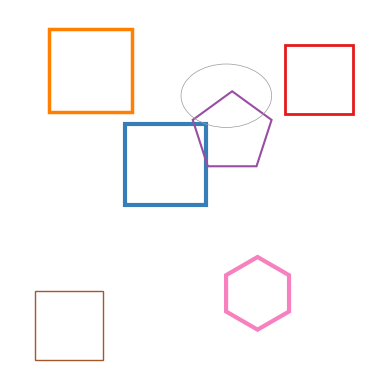[{"shape": "square", "thickness": 2, "radius": 0.45, "center": [0.829, 0.793]}, {"shape": "square", "thickness": 3, "radius": 0.52, "center": [0.43, 0.574]}, {"shape": "pentagon", "thickness": 1.5, "radius": 0.54, "center": [0.603, 0.655]}, {"shape": "square", "thickness": 2.5, "radius": 0.54, "center": [0.235, 0.816]}, {"shape": "square", "thickness": 1, "radius": 0.44, "center": [0.179, 0.154]}, {"shape": "hexagon", "thickness": 3, "radius": 0.47, "center": [0.669, 0.238]}, {"shape": "oval", "thickness": 0.5, "radius": 0.59, "center": [0.588, 0.751]}]